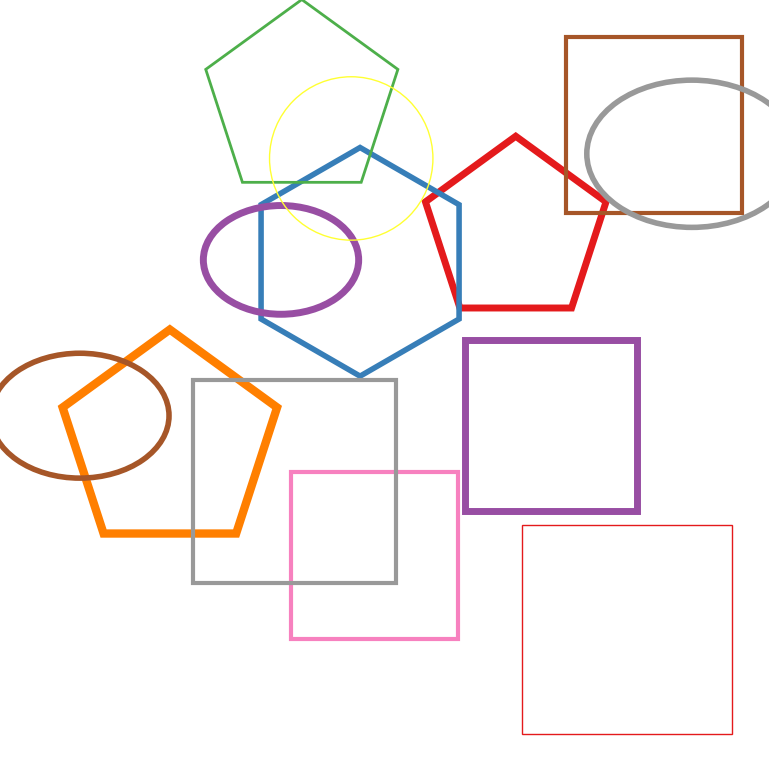[{"shape": "pentagon", "thickness": 2.5, "radius": 0.62, "center": [0.67, 0.7]}, {"shape": "square", "thickness": 0.5, "radius": 0.68, "center": [0.814, 0.183]}, {"shape": "hexagon", "thickness": 2, "radius": 0.74, "center": [0.468, 0.66]}, {"shape": "pentagon", "thickness": 1, "radius": 0.66, "center": [0.392, 0.869]}, {"shape": "square", "thickness": 2.5, "radius": 0.56, "center": [0.716, 0.448]}, {"shape": "oval", "thickness": 2.5, "radius": 0.5, "center": [0.365, 0.662]}, {"shape": "pentagon", "thickness": 3, "radius": 0.73, "center": [0.221, 0.426]}, {"shape": "circle", "thickness": 0.5, "radius": 0.53, "center": [0.456, 0.794]}, {"shape": "square", "thickness": 1.5, "radius": 0.57, "center": [0.85, 0.837]}, {"shape": "oval", "thickness": 2, "radius": 0.58, "center": [0.104, 0.46]}, {"shape": "square", "thickness": 1.5, "radius": 0.54, "center": [0.486, 0.279]}, {"shape": "oval", "thickness": 2, "radius": 0.68, "center": [0.899, 0.8]}, {"shape": "square", "thickness": 1.5, "radius": 0.66, "center": [0.382, 0.375]}]